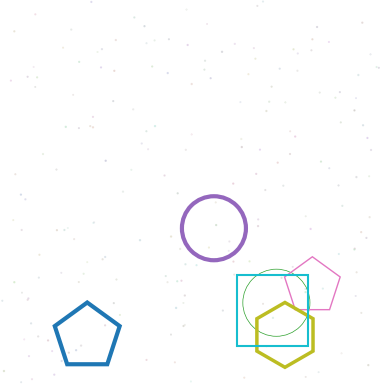[{"shape": "pentagon", "thickness": 3, "radius": 0.44, "center": [0.227, 0.126]}, {"shape": "circle", "thickness": 0.5, "radius": 0.44, "center": [0.718, 0.214]}, {"shape": "circle", "thickness": 3, "radius": 0.42, "center": [0.556, 0.407]}, {"shape": "pentagon", "thickness": 1, "radius": 0.38, "center": [0.811, 0.257]}, {"shape": "hexagon", "thickness": 2.5, "radius": 0.42, "center": [0.74, 0.13]}, {"shape": "square", "thickness": 1.5, "radius": 0.46, "center": [0.708, 0.193]}]